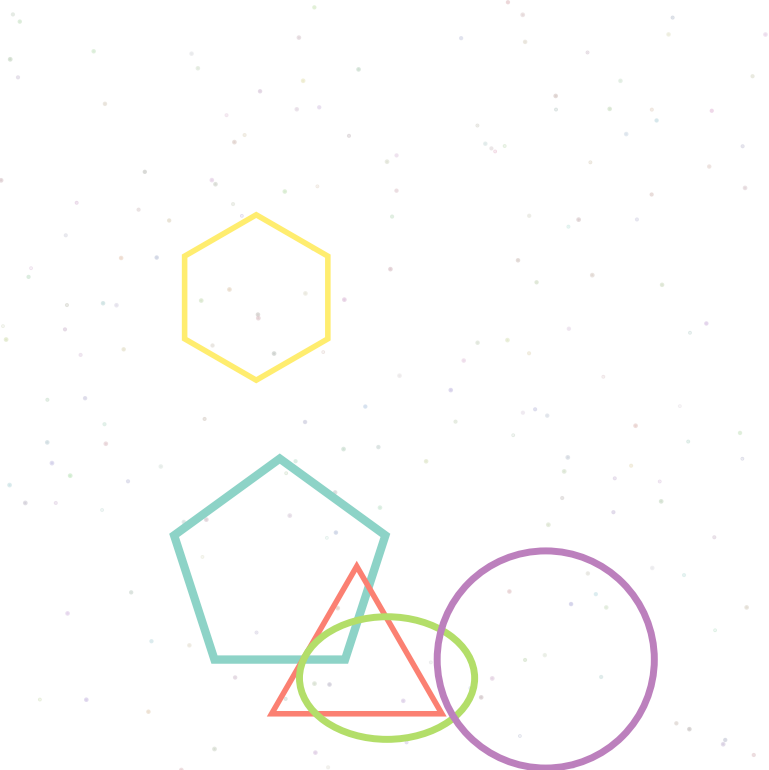[{"shape": "pentagon", "thickness": 3, "radius": 0.72, "center": [0.363, 0.26]}, {"shape": "triangle", "thickness": 2, "radius": 0.64, "center": [0.463, 0.137]}, {"shape": "oval", "thickness": 2.5, "radius": 0.57, "center": [0.503, 0.119]}, {"shape": "circle", "thickness": 2.5, "radius": 0.71, "center": [0.709, 0.144]}, {"shape": "hexagon", "thickness": 2, "radius": 0.54, "center": [0.333, 0.614]}]